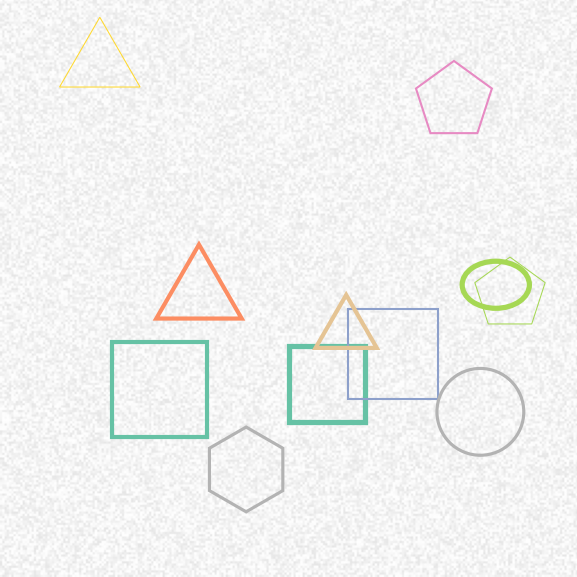[{"shape": "square", "thickness": 2.5, "radius": 0.33, "center": [0.566, 0.334]}, {"shape": "square", "thickness": 2, "radius": 0.41, "center": [0.276, 0.325]}, {"shape": "triangle", "thickness": 2, "radius": 0.43, "center": [0.345, 0.49]}, {"shape": "square", "thickness": 1, "radius": 0.39, "center": [0.68, 0.386]}, {"shape": "pentagon", "thickness": 1, "radius": 0.35, "center": [0.786, 0.825]}, {"shape": "oval", "thickness": 2.5, "radius": 0.29, "center": [0.859, 0.506]}, {"shape": "pentagon", "thickness": 0.5, "radius": 0.32, "center": [0.883, 0.49]}, {"shape": "triangle", "thickness": 0.5, "radius": 0.4, "center": [0.173, 0.889]}, {"shape": "triangle", "thickness": 2, "radius": 0.31, "center": [0.599, 0.427]}, {"shape": "hexagon", "thickness": 1.5, "radius": 0.37, "center": [0.426, 0.186]}, {"shape": "circle", "thickness": 1.5, "radius": 0.38, "center": [0.832, 0.286]}]